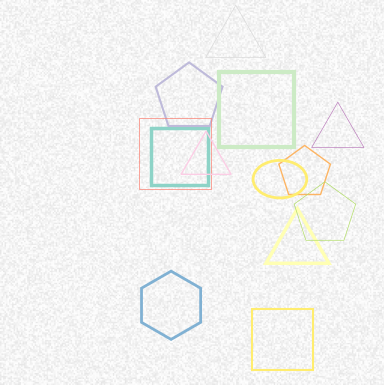[{"shape": "square", "thickness": 2.5, "radius": 0.37, "center": [0.466, 0.594]}, {"shape": "triangle", "thickness": 2.5, "radius": 0.47, "center": [0.773, 0.363]}, {"shape": "pentagon", "thickness": 1.5, "radius": 0.46, "center": [0.491, 0.747]}, {"shape": "square", "thickness": 0.5, "radius": 0.46, "center": [0.455, 0.602]}, {"shape": "hexagon", "thickness": 2, "radius": 0.44, "center": [0.444, 0.207]}, {"shape": "pentagon", "thickness": 1, "radius": 0.35, "center": [0.791, 0.552]}, {"shape": "pentagon", "thickness": 0.5, "radius": 0.42, "center": [0.844, 0.444]}, {"shape": "triangle", "thickness": 1, "radius": 0.38, "center": [0.535, 0.585]}, {"shape": "triangle", "thickness": 0.5, "radius": 0.45, "center": [0.612, 0.896]}, {"shape": "triangle", "thickness": 0.5, "radius": 0.39, "center": [0.877, 0.656]}, {"shape": "square", "thickness": 3, "radius": 0.49, "center": [0.666, 0.716]}, {"shape": "oval", "thickness": 2, "radius": 0.35, "center": [0.727, 0.535]}, {"shape": "square", "thickness": 1.5, "radius": 0.4, "center": [0.734, 0.118]}]